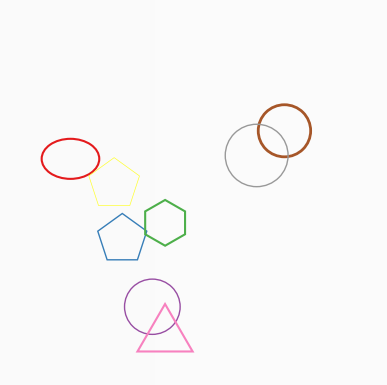[{"shape": "oval", "thickness": 1.5, "radius": 0.37, "center": [0.182, 0.587]}, {"shape": "pentagon", "thickness": 1, "radius": 0.33, "center": [0.316, 0.379]}, {"shape": "hexagon", "thickness": 1.5, "radius": 0.3, "center": [0.426, 0.421]}, {"shape": "circle", "thickness": 1, "radius": 0.36, "center": [0.393, 0.203]}, {"shape": "pentagon", "thickness": 0.5, "radius": 0.34, "center": [0.295, 0.522]}, {"shape": "circle", "thickness": 2, "radius": 0.34, "center": [0.734, 0.66]}, {"shape": "triangle", "thickness": 1.5, "radius": 0.41, "center": [0.426, 0.128]}, {"shape": "circle", "thickness": 1, "radius": 0.41, "center": [0.662, 0.596]}]